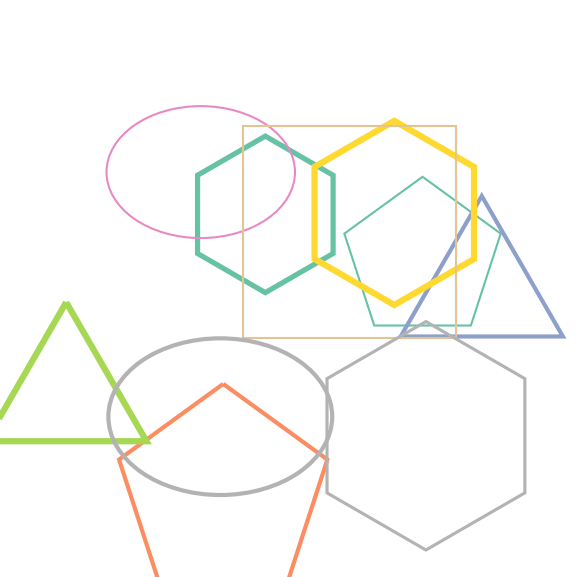[{"shape": "hexagon", "thickness": 2.5, "radius": 0.68, "center": [0.459, 0.628]}, {"shape": "pentagon", "thickness": 1, "radius": 0.71, "center": [0.732, 0.551]}, {"shape": "pentagon", "thickness": 2, "radius": 0.95, "center": [0.387, 0.145]}, {"shape": "triangle", "thickness": 2, "radius": 0.81, "center": [0.834, 0.498]}, {"shape": "oval", "thickness": 1, "radius": 0.82, "center": [0.348, 0.701]}, {"shape": "triangle", "thickness": 3, "radius": 0.8, "center": [0.115, 0.315]}, {"shape": "hexagon", "thickness": 3, "radius": 0.8, "center": [0.683, 0.63]}, {"shape": "square", "thickness": 1, "radius": 0.92, "center": [0.605, 0.598]}, {"shape": "oval", "thickness": 2, "radius": 0.97, "center": [0.381, 0.278]}, {"shape": "hexagon", "thickness": 1.5, "radius": 0.99, "center": [0.738, 0.245]}]